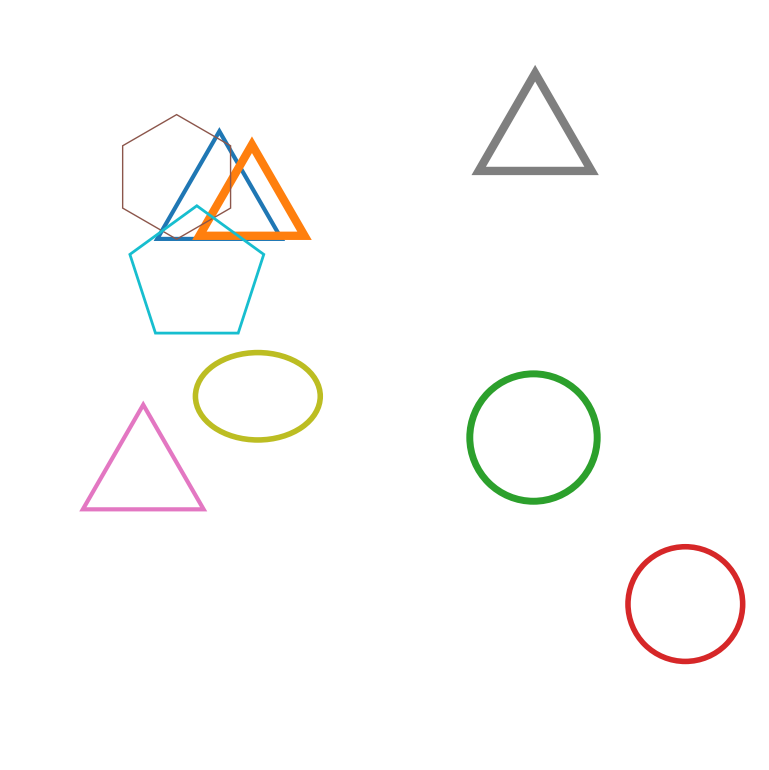[{"shape": "triangle", "thickness": 1.5, "radius": 0.47, "center": [0.285, 0.736]}, {"shape": "triangle", "thickness": 3, "radius": 0.39, "center": [0.327, 0.733]}, {"shape": "circle", "thickness": 2.5, "radius": 0.41, "center": [0.693, 0.432]}, {"shape": "circle", "thickness": 2, "radius": 0.37, "center": [0.89, 0.215]}, {"shape": "hexagon", "thickness": 0.5, "radius": 0.4, "center": [0.229, 0.77]}, {"shape": "triangle", "thickness": 1.5, "radius": 0.45, "center": [0.186, 0.384]}, {"shape": "triangle", "thickness": 3, "radius": 0.42, "center": [0.695, 0.82]}, {"shape": "oval", "thickness": 2, "radius": 0.41, "center": [0.335, 0.485]}, {"shape": "pentagon", "thickness": 1, "radius": 0.46, "center": [0.256, 0.641]}]